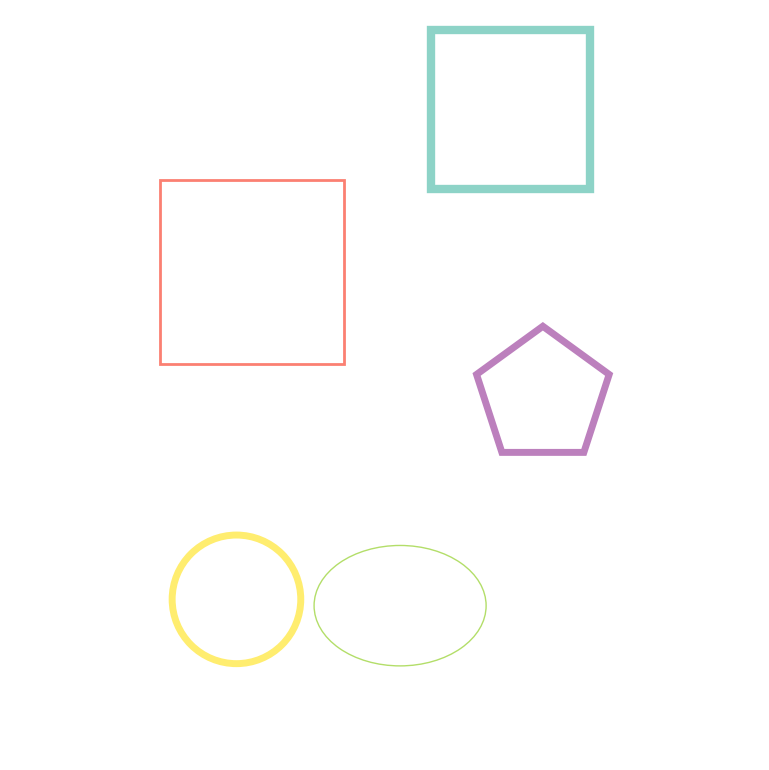[{"shape": "square", "thickness": 3, "radius": 0.52, "center": [0.663, 0.858]}, {"shape": "square", "thickness": 1, "radius": 0.6, "center": [0.327, 0.647]}, {"shape": "oval", "thickness": 0.5, "radius": 0.56, "center": [0.52, 0.213]}, {"shape": "pentagon", "thickness": 2.5, "radius": 0.45, "center": [0.705, 0.486]}, {"shape": "circle", "thickness": 2.5, "radius": 0.42, "center": [0.307, 0.222]}]